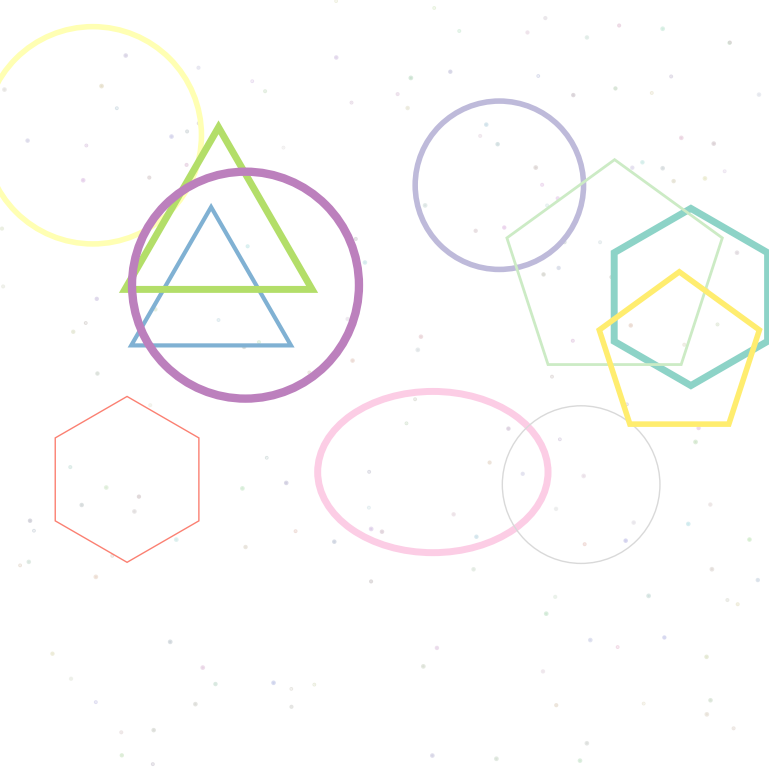[{"shape": "hexagon", "thickness": 2.5, "radius": 0.58, "center": [0.897, 0.614]}, {"shape": "circle", "thickness": 2, "radius": 0.71, "center": [0.121, 0.824]}, {"shape": "circle", "thickness": 2, "radius": 0.55, "center": [0.649, 0.759]}, {"shape": "hexagon", "thickness": 0.5, "radius": 0.54, "center": [0.165, 0.377]}, {"shape": "triangle", "thickness": 1.5, "radius": 0.6, "center": [0.274, 0.611]}, {"shape": "triangle", "thickness": 2.5, "radius": 0.7, "center": [0.284, 0.694]}, {"shape": "oval", "thickness": 2.5, "radius": 0.75, "center": [0.562, 0.387]}, {"shape": "circle", "thickness": 0.5, "radius": 0.51, "center": [0.755, 0.371]}, {"shape": "circle", "thickness": 3, "radius": 0.74, "center": [0.319, 0.63]}, {"shape": "pentagon", "thickness": 1, "radius": 0.74, "center": [0.798, 0.646]}, {"shape": "pentagon", "thickness": 2, "radius": 0.55, "center": [0.882, 0.538]}]